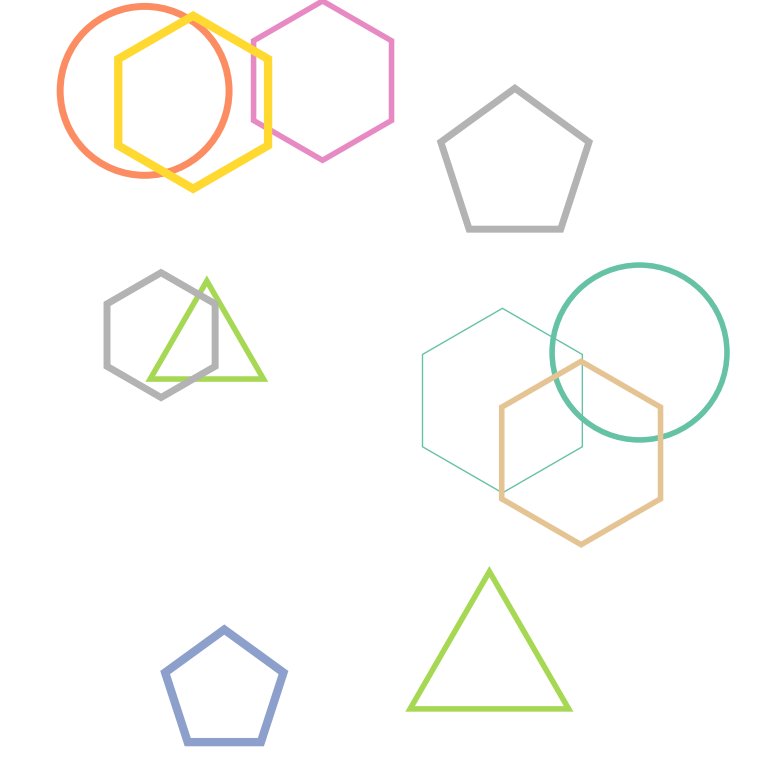[{"shape": "hexagon", "thickness": 0.5, "radius": 0.6, "center": [0.652, 0.48]}, {"shape": "circle", "thickness": 2, "radius": 0.57, "center": [0.831, 0.542]}, {"shape": "circle", "thickness": 2.5, "radius": 0.55, "center": [0.188, 0.882]}, {"shape": "pentagon", "thickness": 3, "radius": 0.4, "center": [0.291, 0.102]}, {"shape": "hexagon", "thickness": 2, "radius": 0.52, "center": [0.419, 0.895]}, {"shape": "triangle", "thickness": 2, "radius": 0.59, "center": [0.636, 0.139]}, {"shape": "triangle", "thickness": 2, "radius": 0.42, "center": [0.269, 0.55]}, {"shape": "hexagon", "thickness": 3, "radius": 0.56, "center": [0.251, 0.867]}, {"shape": "hexagon", "thickness": 2, "radius": 0.6, "center": [0.755, 0.412]}, {"shape": "hexagon", "thickness": 2.5, "radius": 0.41, "center": [0.209, 0.565]}, {"shape": "pentagon", "thickness": 2.5, "radius": 0.51, "center": [0.669, 0.784]}]